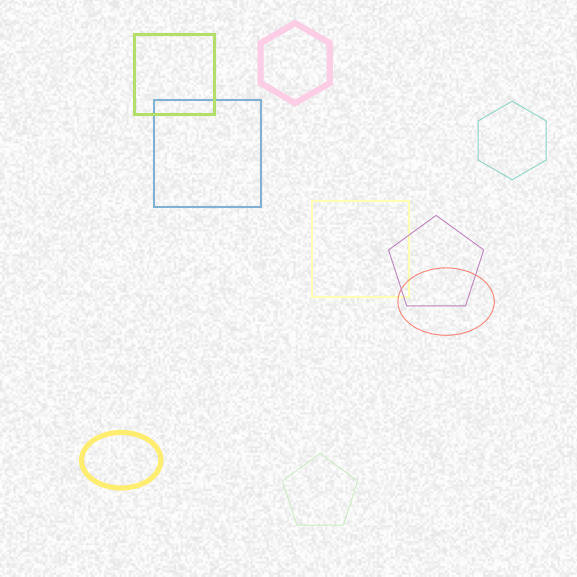[{"shape": "hexagon", "thickness": 0.5, "radius": 0.34, "center": [0.887, 0.756]}, {"shape": "square", "thickness": 1, "radius": 0.42, "center": [0.625, 0.568]}, {"shape": "oval", "thickness": 0.5, "radius": 0.42, "center": [0.772, 0.477]}, {"shape": "square", "thickness": 1, "radius": 0.46, "center": [0.359, 0.734]}, {"shape": "square", "thickness": 1.5, "radius": 0.35, "center": [0.302, 0.872]}, {"shape": "hexagon", "thickness": 3, "radius": 0.35, "center": [0.511, 0.89]}, {"shape": "pentagon", "thickness": 0.5, "radius": 0.43, "center": [0.755, 0.54]}, {"shape": "pentagon", "thickness": 0.5, "radius": 0.34, "center": [0.554, 0.145]}, {"shape": "oval", "thickness": 2.5, "radius": 0.34, "center": [0.21, 0.202]}]